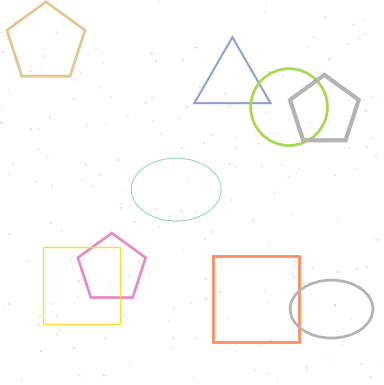[{"shape": "oval", "thickness": 0.5, "radius": 0.58, "center": [0.458, 0.508]}, {"shape": "square", "thickness": 2, "radius": 0.55, "center": [0.665, 0.224]}, {"shape": "triangle", "thickness": 1.5, "radius": 0.57, "center": [0.604, 0.789]}, {"shape": "pentagon", "thickness": 2, "radius": 0.46, "center": [0.29, 0.302]}, {"shape": "circle", "thickness": 2, "radius": 0.5, "center": [0.751, 0.722]}, {"shape": "square", "thickness": 1, "radius": 0.5, "center": [0.213, 0.259]}, {"shape": "pentagon", "thickness": 2, "radius": 0.53, "center": [0.119, 0.888]}, {"shape": "oval", "thickness": 2, "radius": 0.54, "center": [0.861, 0.197]}, {"shape": "pentagon", "thickness": 3, "radius": 0.47, "center": [0.843, 0.712]}]